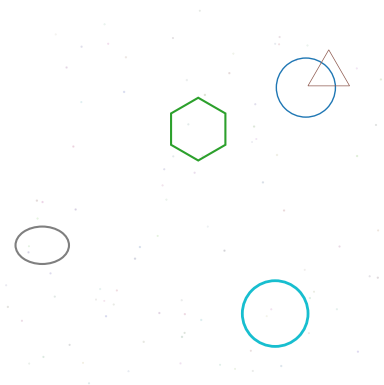[{"shape": "circle", "thickness": 1, "radius": 0.38, "center": [0.794, 0.773]}, {"shape": "hexagon", "thickness": 1.5, "radius": 0.41, "center": [0.515, 0.665]}, {"shape": "triangle", "thickness": 0.5, "radius": 0.31, "center": [0.854, 0.808]}, {"shape": "oval", "thickness": 1.5, "radius": 0.35, "center": [0.11, 0.363]}, {"shape": "circle", "thickness": 2, "radius": 0.43, "center": [0.715, 0.186]}]